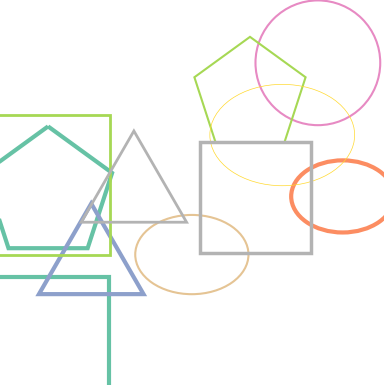[{"shape": "pentagon", "thickness": 3, "radius": 0.87, "center": [0.125, 0.497]}, {"shape": "square", "thickness": 3, "radius": 0.77, "center": [0.129, 0.127]}, {"shape": "oval", "thickness": 3, "radius": 0.67, "center": [0.89, 0.49]}, {"shape": "triangle", "thickness": 3, "radius": 0.78, "center": [0.237, 0.314]}, {"shape": "circle", "thickness": 1.5, "radius": 0.81, "center": [0.826, 0.837]}, {"shape": "square", "thickness": 2, "radius": 0.91, "center": [0.104, 0.52]}, {"shape": "pentagon", "thickness": 1.5, "radius": 0.76, "center": [0.649, 0.752]}, {"shape": "oval", "thickness": 0.5, "radius": 0.94, "center": [0.733, 0.649]}, {"shape": "oval", "thickness": 1.5, "radius": 0.74, "center": [0.498, 0.339]}, {"shape": "square", "thickness": 2.5, "radius": 0.72, "center": [0.664, 0.487]}, {"shape": "triangle", "thickness": 2, "radius": 0.79, "center": [0.348, 0.502]}]